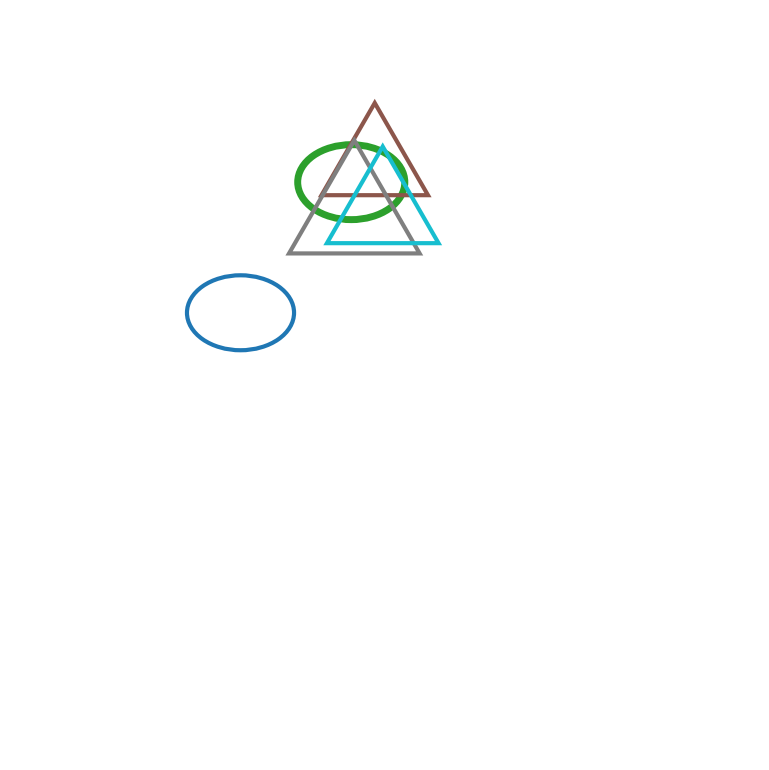[{"shape": "oval", "thickness": 1.5, "radius": 0.35, "center": [0.312, 0.594]}, {"shape": "oval", "thickness": 2.5, "radius": 0.35, "center": [0.456, 0.763]}, {"shape": "triangle", "thickness": 1.5, "radius": 0.4, "center": [0.487, 0.786]}, {"shape": "triangle", "thickness": 1.5, "radius": 0.49, "center": [0.46, 0.72]}, {"shape": "triangle", "thickness": 1.5, "radius": 0.42, "center": [0.497, 0.726]}]